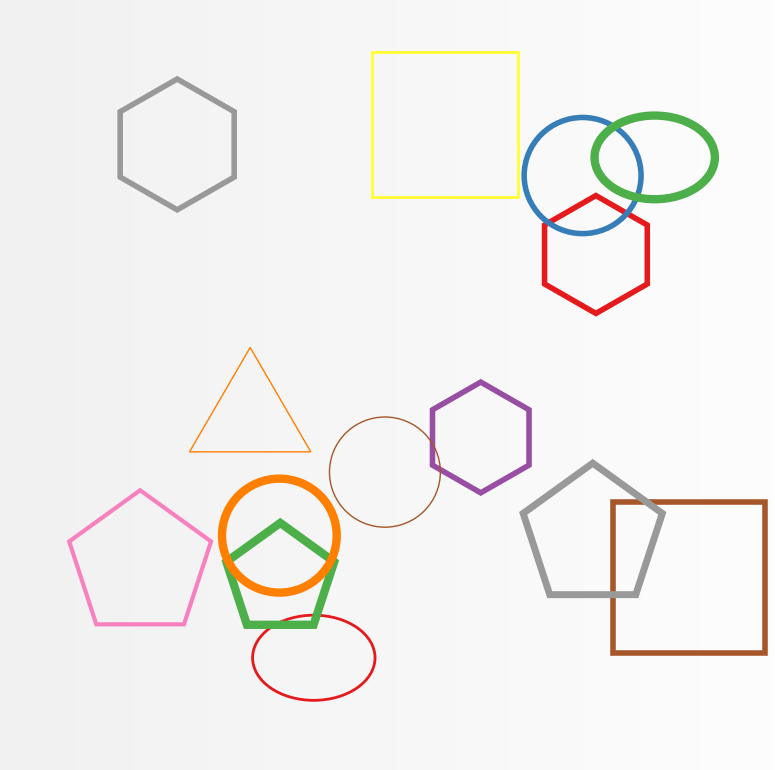[{"shape": "oval", "thickness": 1, "radius": 0.39, "center": [0.405, 0.146]}, {"shape": "hexagon", "thickness": 2, "radius": 0.38, "center": [0.769, 0.669]}, {"shape": "circle", "thickness": 2, "radius": 0.38, "center": [0.752, 0.772]}, {"shape": "pentagon", "thickness": 3, "radius": 0.37, "center": [0.362, 0.248]}, {"shape": "oval", "thickness": 3, "radius": 0.39, "center": [0.845, 0.796]}, {"shape": "hexagon", "thickness": 2, "radius": 0.36, "center": [0.62, 0.432]}, {"shape": "triangle", "thickness": 0.5, "radius": 0.45, "center": [0.323, 0.458]}, {"shape": "circle", "thickness": 3, "radius": 0.37, "center": [0.36, 0.304]}, {"shape": "square", "thickness": 1, "radius": 0.47, "center": [0.574, 0.839]}, {"shape": "circle", "thickness": 0.5, "radius": 0.36, "center": [0.497, 0.387]}, {"shape": "square", "thickness": 2, "radius": 0.49, "center": [0.889, 0.25]}, {"shape": "pentagon", "thickness": 1.5, "radius": 0.48, "center": [0.181, 0.267]}, {"shape": "pentagon", "thickness": 2.5, "radius": 0.47, "center": [0.765, 0.304]}, {"shape": "hexagon", "thickness": 2, "radius": 0.42, "center": [0.229, 0.812]}]